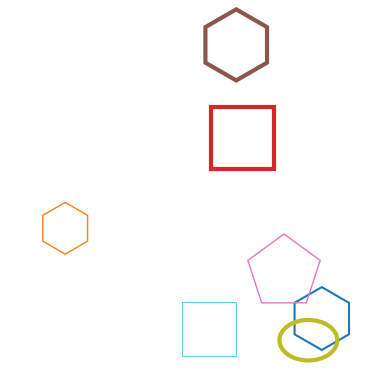[{"shape": "hexagon", "thickness": 1.5, "radius": 0.41, "center": [0.836, 0.173]}, {"shape": "hexagon", "thickness": 1, "radius": 0.34, "center": [0.169, 0.407]}, {"shape": "square", "thickness": 3, "radius": 0.41, "center": [0.631, 0.641]}, {"shape": "hexagon", "thickness": 3, "radius": 0.46, "center": [0.614, 0.883]}, {"shape": "pentagon", "thickness": 1, "radius": 0.49, "center": [0.738, 0.293]}, {"shape": "oval", "thickness": 3, "radius": 0.38, "center": [0.801, 0.116]}, {"shape": "square", "thickness": 0.5, "radius": 0.35, "center": [0.542, 0.145]}]